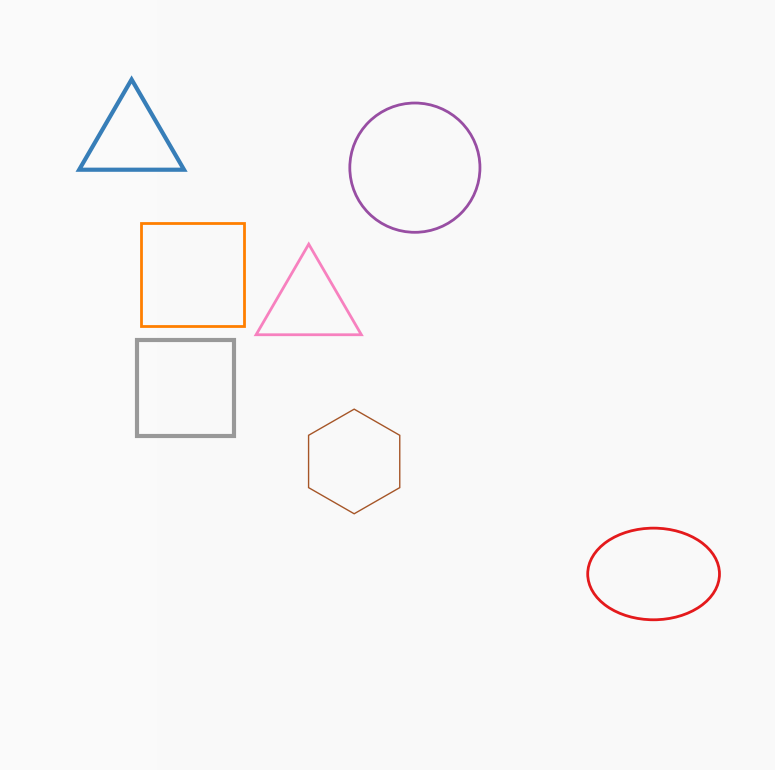[{"shape": "oval", "thickness": 1, "radius": 0.43, "center": [0.843, 0.255]}, {"shape": "triangle", "thickness": 1.5, "radius": 0.39, "center": [0.17, 0.819]}, {"shape": "circle", "thickness": 1, "radius": 0.42, "center": [0.535, 0.782]}, {"shape": "square", "thickness": 1, "radius": 0.33, "center": [0.248, 0.643]}, {"shape": "hexagon", "thickness": 0.5, "radius": 0.34, "center": [0.457, 0.401]}, {"shape": "triangle", "thickness": 1, "radius": 0.39, "center": [0.398, 0.604]}, {"shape": "square", "thickness": 1.5, "radius": 0.31, "center": [0.239, 0.496]}]